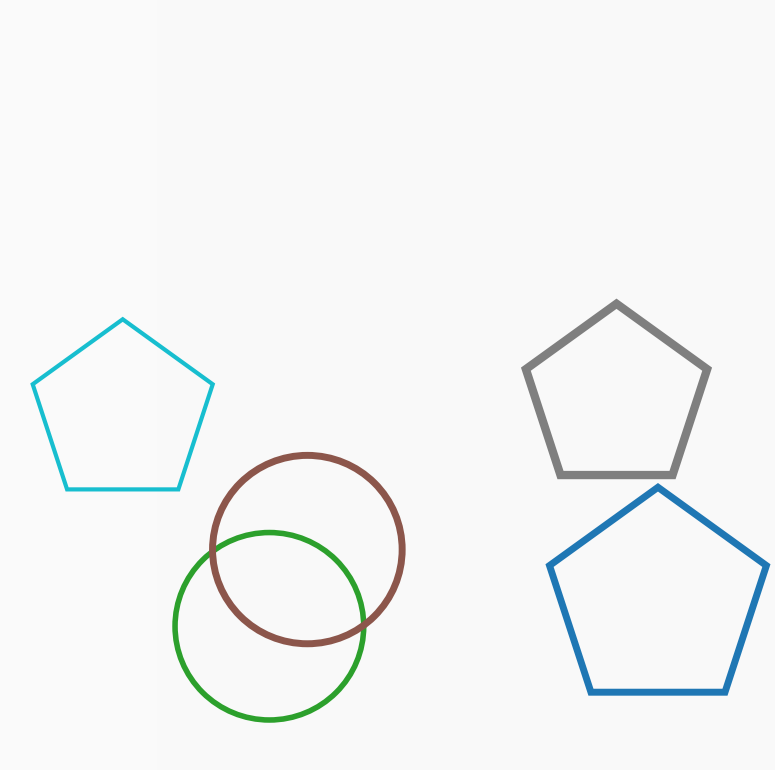[{"shape": "pentagon", "thickness": 2.5, "radius": 0.74, "center": [0.849, 0.22]}, {"shape": "circle", "thickness": 2, "radius": 0.61, "center": [0.348, 0.187]}, {"shape": "circle", "thickness": 2.5, "radius": 0.61, "center": [0.397, 0.286]}, {"shape": "pentagon", "thickness": 3, "radius": 0.61, "center": [0.795, 0.483]}, {"shape": "pentagon", "thickness": 1.5, "radius": 0.61, "center": [0.158, 0.463]}]